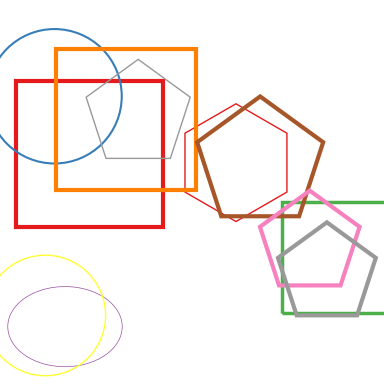[{"shape": "hexagon", "thickness": 1, "radius": 0.76, "center": [0.613, 0.578]}, {"shape": "square", "thickness": 3, "radius": 0.95, "center": [0.233, 0.6]}, {"shape": "circle", "thickness": 1.5, "radius": 0.87, "center": [0.142, 0.75]}, {"shape": "square", "thickness": 2.5, "radius": 0.72, "center": [0.878, 0.332]}, {"shape": "oval", "thickness": 0.5, "radius": 0.74, "center": [0.169, 0.152]}, {"shape": "square", "thickness": 3, "radius": 0.91, "center": [0.328, 0.69]}, {"shape": "circle", "thickness": 1, "radius": 0.78, "center": [0.118, 0.181]}, {"shape": "pentagon", "thickness": 3, "radius": 0.86, "center": [0.676, 0.577]}, {"shape": "pentagon", "thickness": 3, "radius": 0.68, "center": [0.805, 0.369]}, {"shape": "pentagon", "thickness": 3, "radius": 0.67, "center": [0.849, 0.289]}, {"shape": "pentagon", "thickness": 1, "radius": 0.71, "center": [0.359, 0.704]}]